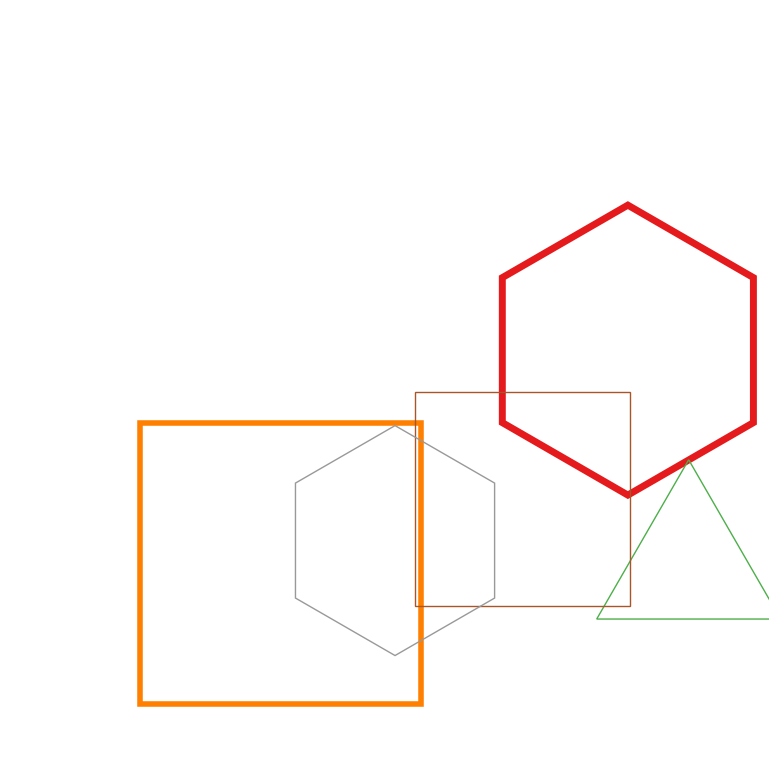[{"shape": "hexagon", "thickness": 2.5, "radius": 0.94, "center": [0.815, 0.545]}, {"shape": "triangle", "thickness": 0.5, "radius": 0.69, "center": [0.894, 0.265]}, {"shape": "square", "thickness": 2, "radius": 0.91, "center": [0.365, 0.269]}, {"shape": "square", "thickness": 0.5, "radius": 0.7, "center": [0.679, 0.352]}, {"shape": "hexagon", "thickness": 0.5, "radius": 0.75, "center": [0.513, 0.298]}]